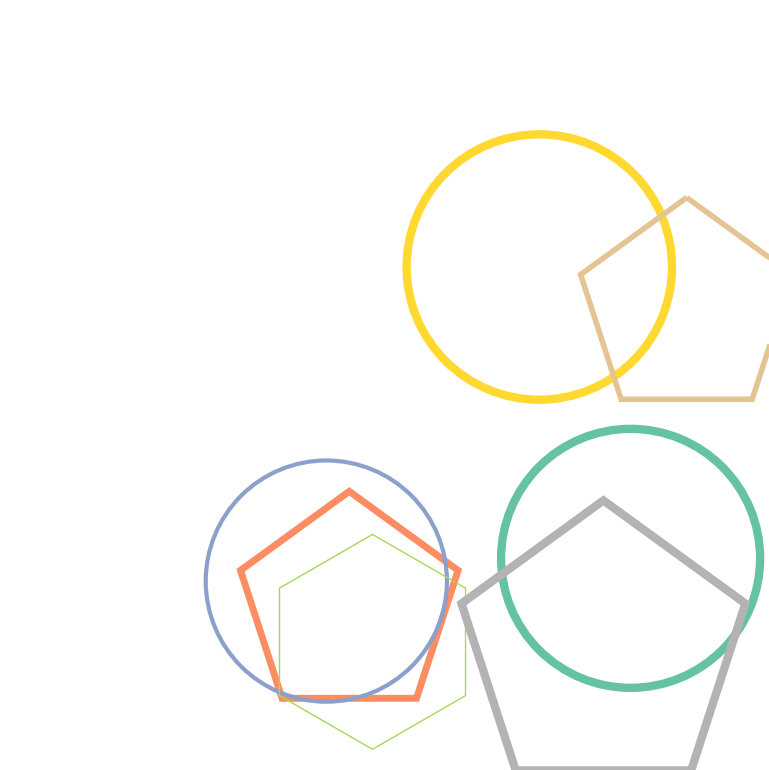[{"shape": "circle", "thickness": 3, "radius": 0.84, "center": [0.819, 0.275]}, {"shape": "pentagon", "thickness": 2.5, "radius": 0.74, "center": [0.454, 0.213]}, {"shape": "circle", "thickness": 1.5, "radius": 0.78, "center": [0.424, 0.245]}, {"shape": "hexagon", "thickness": 0.5, "radius": 0.7, "center": [0.484, 0.166]}, {"shape": "circle", "thickness": 3, "radius": 0.86, "center": [0.7, 0.653]}, {"shape": "pentagon", "thickness": 2, "radius": 0.72, "center": [0.892, 0.599]}, {"shape": "pentagon", "thickness": 3, "radius": 0.97, "center": [0.784, 0.156]}]